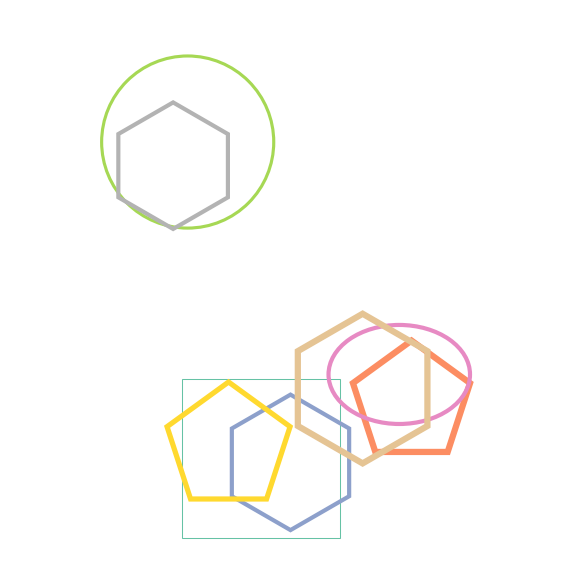[{"shape": "square", "thickness": 0.5, "radius": 0.68, "center": [0.452, 0.205]}, {"shape": "pentagon", "thickness": 3, "radius": 0.53, "center": [0.713, 0.303]}, {"shape": "hexagon", "thickness": 2, "radius": 0.59, "center": [0.503, 0.198]}, {"shape": "oval", "thickness": 2, "radius": 0.61, "center": [0.691, 0.351]}, {"shape": "circle", "thickness": 1.5, "radius": 0.75, "center": [0.325, 0.753]}, {"shape": "pentagon", "thickness": 2.5, "radius": 0.56, "center": [0.396, 0.226]}, {"shape": "hexagon", "thickness": 3, "radius": 0.65, "center": [0.628, 0.326]}, {"shape": "hexagon", "thickness": 2, "radius": 0.55, "center": [0.3, 0.712]}]